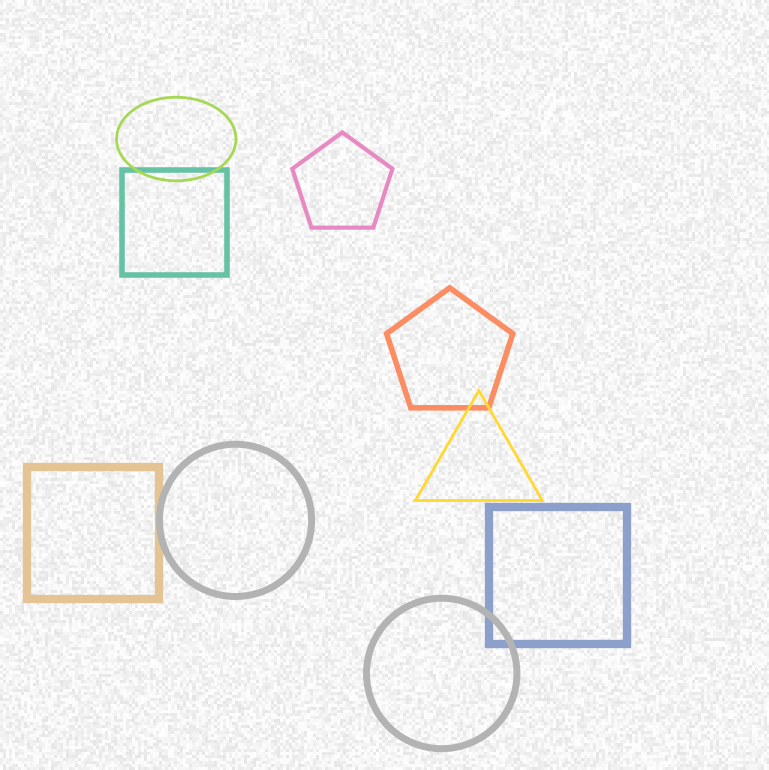[{"shape": "square", "thickness": 2, "radius": 0.34, "center": [0.227, 0.711]}, {"shape": "pentagon", "thickness": 2, "radius": 0.43, "center": [0.584, 0.54]}, {"shape": "square", "thickness": 3, "radius": 0.45, "center": [0.725, 0.252]}, {"shape": "pentagon", "thickness": 1.5, "radius": 0.34, "center": [0.445, 0.76]}, {"shape": "oval", "thickness": 1, "radius": 0.39, "center": [0.229, 0.819]}, {"shape": "triangle", "thickness": 1, "radius": 0.48, "center": [0.622, 0.398]}, {"shape": "square", "thickness": 3, "radius": 0.43, "center": [0.12, 0.307]}, {"shape": "circle", "thickness": 2.5, "radius": 0.49, "center": [0.574, 0.125]}, {"shape": "circle", "thickness": 2.5, "radius": 0.49, "center": [0.306, 0.324]}]